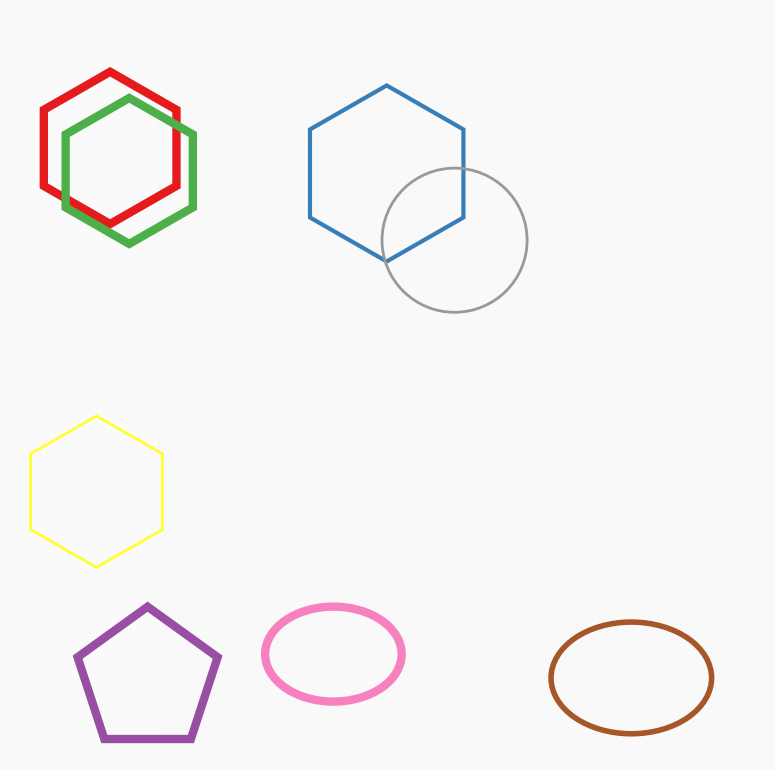[{"shape": "hexagon", "thickness": 3, "radius": 0.49, "center": [0.142, 0.808]}, {"shape": "hexagon", "thickness": 1.5, "radius": 0.57, "center": [0.499, 0.775]}, {"shape": "hexagon", "thickness": 3, "radius": 0.47, "center": [0.167, 0.778]}, {"shape": "pentagon", "thickness": 3, "radius": 0.47, "center": [0.19, 0.117]}, {"shape": "hexagon", "thickness": 1, "radius": 0.49, "center": [0.125, 0.361]}, {"shape": "oval", "thickness": 2, "radius": 0.52, "center": [0.815, 0.12]}, {"shape": "oval", "thickness": 3, "radius": 0.44, "center": [0.43, 0.151]}, {"shape": "circle", "thickness": 1, "radius": 0.47, "center": [0.587, 0.688]}]